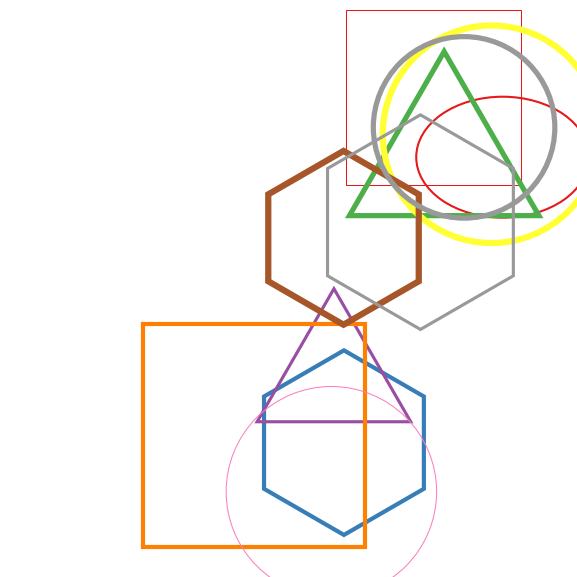[{"shape": "oval", "thickness": 1, "radius": 0.75, "center": [0.87, 0.727]}, {"shape": "square", "thickness": 0.5, "radius": 0.76, "center": [0.75, 0.831]}, {"shape": "hexagon", "thickness": 2, "radius": 0.8, "center": [0.596, 0.233]}, {"shape": "triangle", "thickness": 2.5, "radius": 0.95, "center": [0.769, 0.72]}, {"shape": "triangle", "thickness": 1.5, "radius": 0.77, "center": [0.578, 0.346]}, {"shape": "square", "thickness": 2, "radius": 0.96, "center": [0.44, 0.245]}, {"shape": "circle", "thickness": 3, "radius": 0.94, "center": [0.851, 0.767]}, {"shape": "hexagon", "thickness": 3, "radius": 0.75, "center": [0.595, 0.587]}, {"shape": "circle", "thickness": 0.5, "radius": 0.91, "center": [0.574, 0.148]}, {"shape": "hexagon", "thickness": 1.5, "radius": 0.93, "center": [0.728, 0.614]}, {"shape": "circle", "thickness": 2.5, "radius": 0.79, "center": [0.804, 0.779]}]